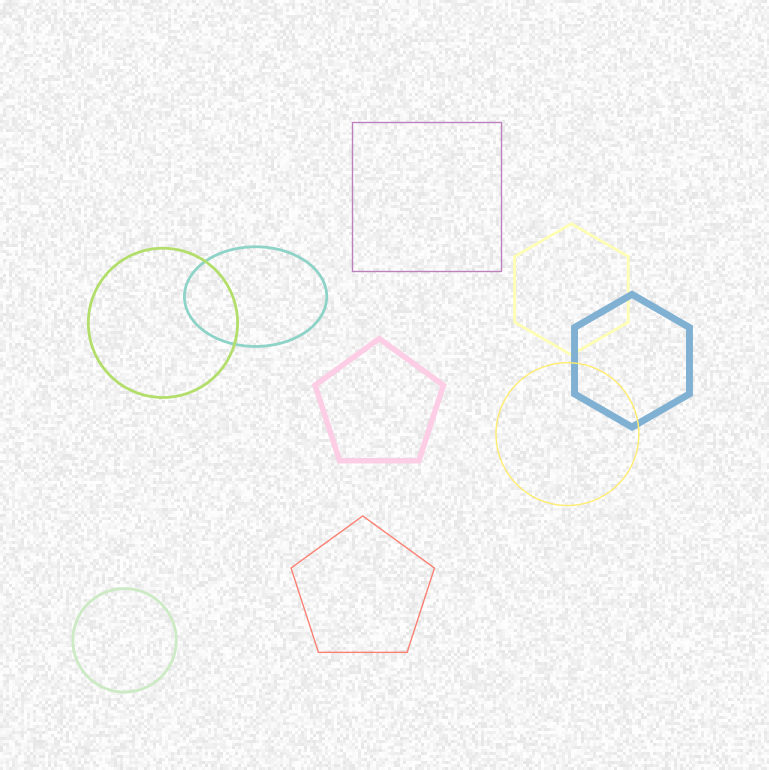[{"shape": "oval", "thickness": 1, "radius": 0.46, "center": [0.332, 0.615]}, {"shape": "hexagon", "thickness": 1, "radius": 0.43, "center": [0.742, 0.624]}, {"shape": "pentagon", "thickness": 0.5, "radius": 0.49, "center": [0.471, 0.232]}, {"shape": "hexagon", "thickness": 2.5, "radius": 0.43, "center": [0.821, 0.532]}, {"shape": "circle", "thickness": 1, "radius": 0.48, "center": [0.212, 0.581]}, {"shape": "pentagon", "thickness": 2, "radius": 0.44, "center": [0.493, 0.473]}, {"shape": "square", "thickness": 0.5, "radius": 0.48, "center": [0.554, 0.744]}, {"shape": "circle", "thickness": 1, "radius": 0.34, "center": [0.162, 0.168]}, {"shape": "circle", "thickness": 0.5, "radius": 0.46, "center": [0.737, 0.436]}]